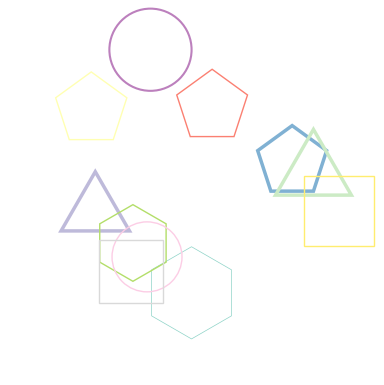[{"shape": "hexagon", "thickness": 0.5, "radius": 0.6, "center": [0.497, 0.239]}, {"shape": "pentagon", "thickness": 1, "radius": 0.49, "center": [0.237, 0.716]}, {"shape": "triangle", "thickness": 2.5, "radius": 0.51, "center": [0.247, 0.451]}, {"shape": "pentagon", "thickness": 1, "radius": 0.48, "center": [0.551, 0.723]}, {"shape": "pentagon", "thickness": 2.5, "radius": 0.47, "center": [0.759, 0.58]}, {"shape": "hexagon", "thickness": 1, "radius": 0.5, "center": [0.345, 0.369]}, {"shape": "circle", "thickness": 1, "radius": 0.45, "center": [0.382, 0.333]}, {"shape": "square", "thickness": 1, "radius": 0.41, "center": [0.34, 0.295]}, {"shape": "circle", "thickness": 1.5, "radius": 0.53, "center": [0.391, 0.871]}, {"shape": "triangle", "thickness": 2.5, "radius": 0.57, "center": [0.814, 0.55]}, {"shape": "square", "thickness": 1, "radius": 0.45, "center": [0.881, 0.452]}]